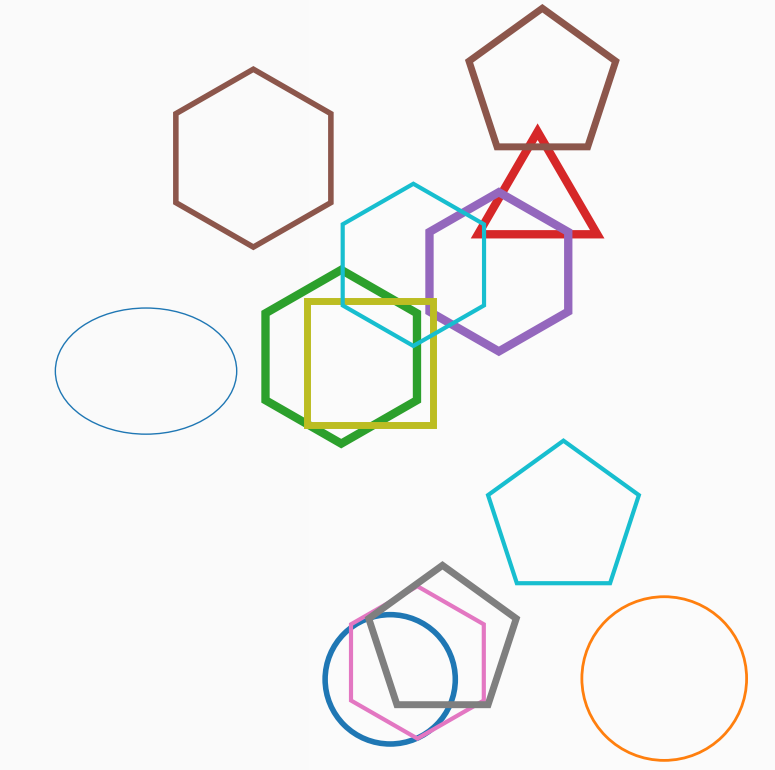[{"shape": "oval", "thickness": 0.5, "radius": 0.59, "center": [0.188, 0.518]}, {"shape": "circle", "thickness": 2, "radius": 0.42, "center": [0.503, 0.118]}, {"shape": "circle", "thickness": 1, "radius": 0.53, "center": [0.857, 0.119]}, {"shape": "hexagon", "thickness": 3, "radius": 0.56, "center": [0.44, 0.537]}, {"shape": "triangle", "thickness": 3, "radius": 0.44, "center": [0.694, 0.74]}, {"shape": "hexagon", "thickness": 3, "radius": 0.52, "center": [0.644, 0.647]}, {"shape": "pentagon", "thickness": 2.5, "radius": 0.5, "center": [0.7, 0.89]}, {"shape": "hexagon", "thickness": 2, "radius": 0.58, "center": [0.327, 0.795]}, {"shape": "hexagon", "thickness": 1.5, "radius": 0.49, "center": [0.539, 0.14]}, {"shape": "pentagon", "thickness": 2.5, "radius": 0.5, "center": [0.571, 0.166]}, {"shape": "square", "thickness": 2.5, "radius": 0.4, "center": [0.477, 0.529]}, {"shape": "pentagon", "thickness": 1.5, "radius": 0.51, "center": [0.727, 0.325]}, {"shape": "hexagon", "thickness": 1.5, "radius": 0.53, "center": [0.533, 0.656]}]